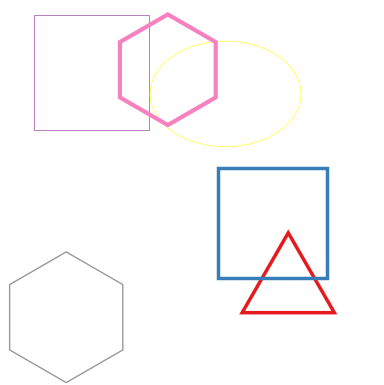[{"shape": "triangle", "thickness": 2.5, "radius": 0.69, "center": [0.749, 0.257]}, {"shape": "square", "thickness": 2.5, "radius": 0.71, "center": [0.708, 0.42]}, {"shape": "square", "thickness": 0.5, "radius": 0.75, "center": [0.238, 0.811]}, {"shape": "oval", "thickness": 0.5, "radius": 0.98, "center": [0.586, 0.756]}, {"shape": "hexagon", "thickness": 3, "radius": 0.72, "center": [0.436, 0.819]}, {"shape": "hexagon", "thickness": 1, "radius": 0.85, "center": [0.172, 0.176]}]